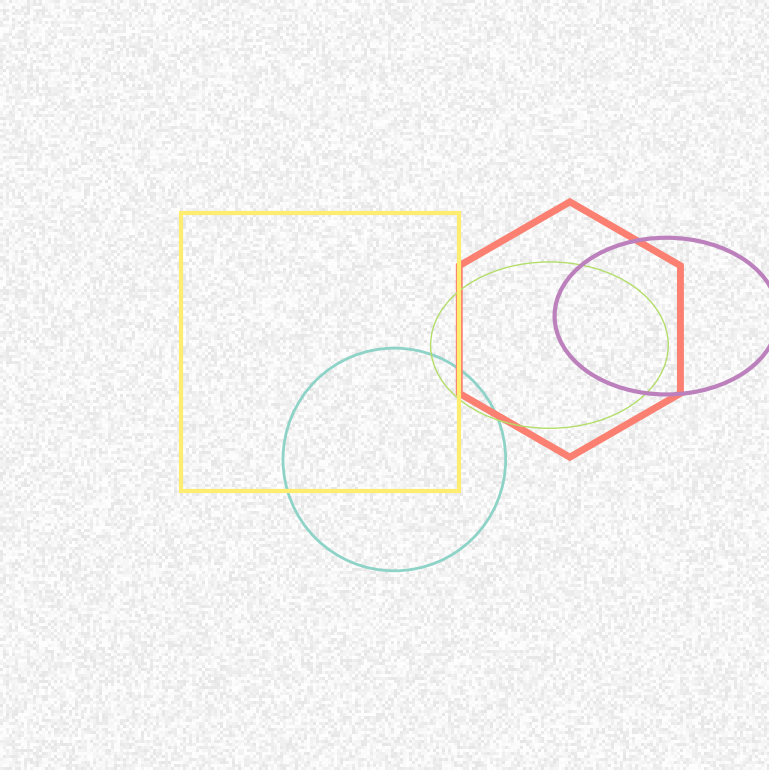[{"shape": "circle", "thickness": 1, "radius": 0.72, "center": [0.512, 0.403]}, {"shape": "hexagon", "thickness": 2.5, "radius": 0.83, "center": [0.74, 0.572]}, {"shape": "oval", "thickness": 0.5, "radius": 0.77, "center": [0.714, 0.552]}, {"shape": "oval", "thickness": 1.5, "radius": 0.73, "center": [0.866, 0.589]}, {"shape": "square", "thickness": 1.5, "radius": 0.9, "center": [0.415, 0.543]}]